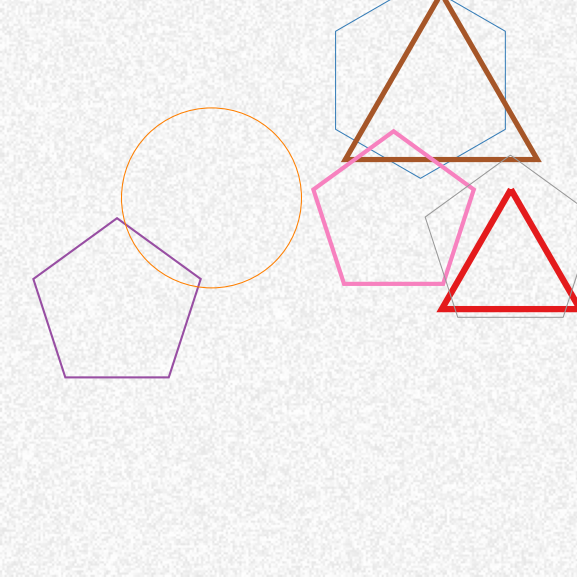[{"shape": "triangle", "thickness": 3, "radius": 0.69, "center": [0.885, 0.533]}, {"shape": "hexagon", "thickness": 0.5, "radius": 0.85, "center": [0.728, 0.86]}, {"shape": "pentagon", "thickness": 1, "radius": 0.76, "center": [0.203, 0.469]}, {"shape": "circle", "thickness": 0.5, "radius": 0.78, "center": [0.366, 0.656]}, {"shape": "triangle", "thickness": 2.5, "radius": 0.96, "center": [0.764, 0.819]}, {"shape": "pentagon", "thickness": 2, "radius": 0.73, "center": [0.682, 0.626]}, {"shape": "pentagon", "thickness": 0.5, "radius": 0.78, "center": [0.884, 0.575]}]